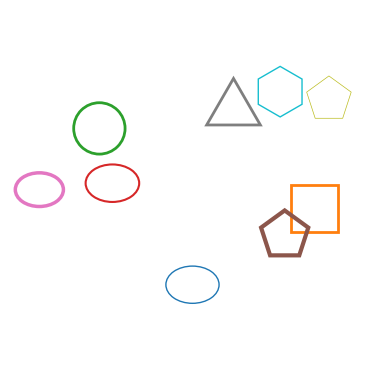[{"shape": "oval", "thickness": 1, "radius": 0.35, "center": [0.5, 0.261]}, {"shape": "square", "thickness": 2, "radius": 0.3, "center": [0.816, 0.458]}, {"shape": "circle", "thickness": 2, "radius": 0.33, "center": [0.258, 0.666]}, {"shape": "oval", "thickness": 1.5, "radius": 0.35, "center": [0.292, 0.524]}, {"shape": "pentagon", "thickness": 3, "radius": 0.32, "center": [0.739, 0.389]}, {"shape": "oval", "thickness": 2.5, "radius": 0.31, "center": [0.102, 0.507]}, {"shape": "triangle", "thickness": 2, "radius": 0.4, "center": [0.607, 0.716]}, {"shape": "pentagon", "thickness": 0.5, "radius": 0.3, "center": [0.854, 0.742]}, {"shape": "hexagon", "thickness": 1, "radius": 0.33, "center": [0.728, 0.762]}]